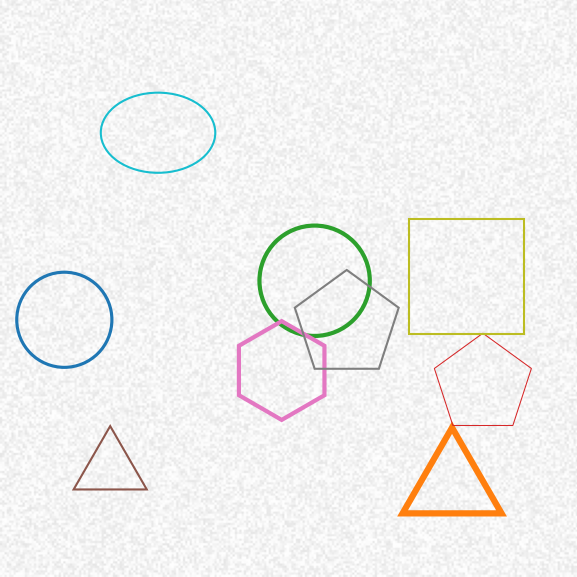[{"shape": "circle", "thickness": 1.5, "radius": 0.41, "center": [0.111, 0.445]}, {"shape": "triangle", "thickness": 3, "radius": 0.49, "center": [0.783, 0.16]}, {"shape": "circle", "thickness": 2, "radius": 0.48, "center": [0.545, 0.513]}, {"shape": "pentagon", "thickness": 0.5, "radius": 0.44, "center": [0.836, 0.334]}, {"shape": "triangle", "thickness": 1, "radius": 0.37, "center": [0.191, 0.188]}, {"shape": "hexagon", "thickness": 2, "radius": 0.43, "center": [0.488, 0.358]}, {"shape": "pentagon", "thickness": 1, "radius": 0.47, "center": [0.6, 0.437]}, {"shape": "square", "thickness": 1, "radius": 0.5, "center": [0.807, 0.52]}, {"shape": "oval", "thickness": 1, "radius": 0.5, "center": [0.274, 0.769]}]